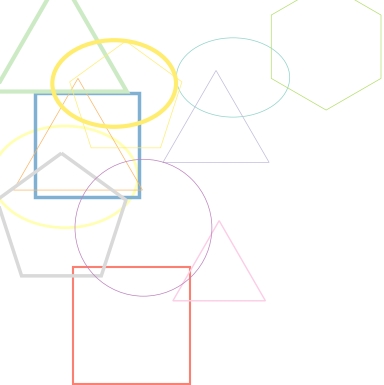[{"shape": "oval", "thickness": 0.5, "radius": 0.74, "center": [0.605, 0.799]}, {"shape": "oval", "thickness": 2, "radius": 0.94, "center": [0.169, 0.541]}, {"shape": "triangle", "thickness": 0.5, "radius": 0.8, "center": [0.561, 0.658]}, {"shape": "square", "thickness": 1.5, "radius": 0.76, "center": [0.342, 0.154]}, {"shape": "square", "thickness": 2.5, "radius": 0.67, "center": [0.226, 0.624]}, {"shape": "triangle", "thickness": 0.5, "radius": 0.97, "center": [0.202, 0.603]}, {"shape": "hexagon", "thickness": 0.5, "radius": 0.82, "center": [0.847, 0.879]}, {"shape": "triangle", "thickness": 1, "radius": 0.69, "center": [0.569, 0.288]}, {"shape": "pentagon", "thickness": 2.5, "radius": 0.88, "center": [0.16, 0.426]}, {"shape": "circle", "thickness": 0.5, "radius": 0.89, "center": [0.373, 0.408]}, {"shape": "triangle", "thickness": 3, "radius": 0.99, "center": [0.157, 0.862]}, {"shape": "pentagon", "thickness": 0.5, "radius": 0.77, "center": [0.327, 0.74]}, {"shape": "oval", "thickness": 3, "radius": 0.8, "center": [0.297, 0.783]}]